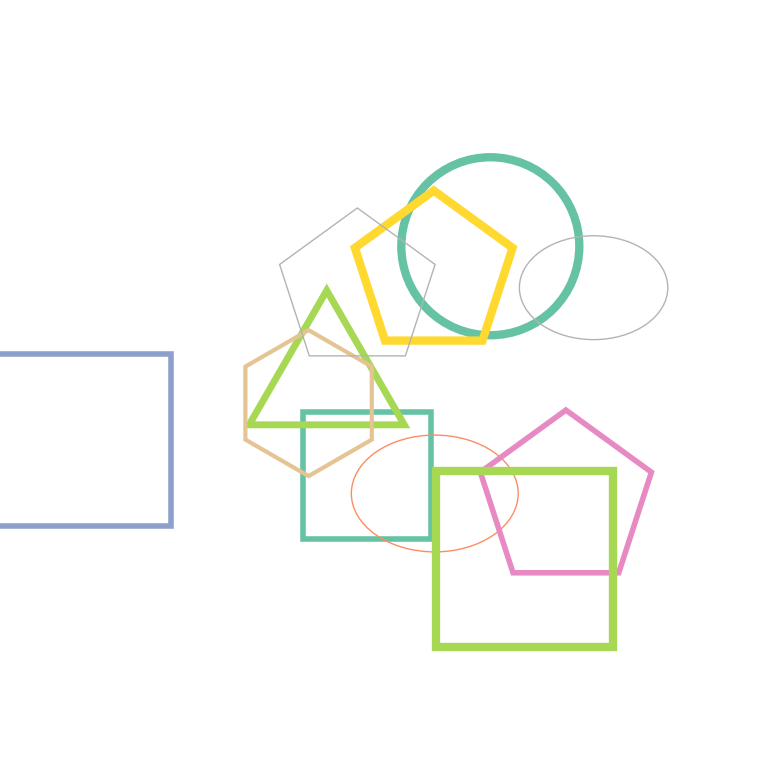[{"shape": "circle", "thickness": 3, "radius": 0.58, "center": [0.637, 0.68]}, {"shape": "square", "thickness": 2, "radius": 0.41, "center": [0.476, 0.382]}, {"shape": "oval", "thickness": 0.5, "radius": 0.54, "center": [0.565, 0.359]}, {"shape": "square", "thickness": 2, "radius": 0.56, "center": [0.11, 0.429]}, {"shape": "pentagon", "thickness": 2, "radius": 0.58, "center": [0.735, 0.351]}, {"shape": "square", "thickness": 3, "radius": 0.57, "center": [0.681, 0.274]}, {"shape": "triangle", "thickness": 2.5, "radius": 0.58, "center": [0.424, 0.506]}, {"shape": "pentagon", "thickness": 3, "radius": 0.54, "center": [0.563, 0.645]}, {"shape": "hexagon", "thickness": 1.5, "radius": 0.47, "center": [0.401, 0.476]}, {"shape": "oval", "thickness": 0.5, "radius": 0.48, "center": [0.771, 0.626]}, {"shape": "pentagon", "thickness": 0.5, "radius": 0.53, "center": [0.464, 0.624]}]